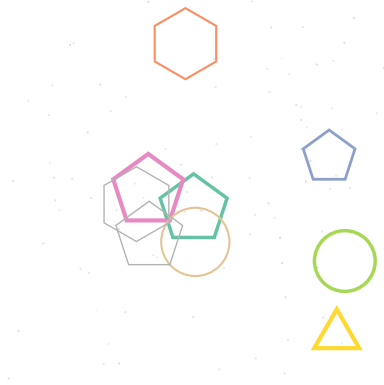[{"shape": "pentagon", "thickness": 2.5, "radius": 0.46, "center": [0.503, 0.457]}, {"shape": "hexagon", "thickness": 1.5, "radius": 0.46, "center": [0.482, 0.887]}, {"shape": "pentagon", "thickness": 2, "radius": 0.35, "center": [0.855, 0.592]}, {"shape": "pentagon", "thickness": 3, "radius": 0.48, "center": [0.385, 0.505]}, {"shape": "circle", "thickness": 2.5, "radius": 0.39, "center": [0.896, 0.322]}, {"shape": "triangle", "thickness": 3, "radius": 0.34, "center": [0.875, 0.129]}, {"shape": "circle", "thickness": 1.5, "radius": 0.44, "center": [0.507, 0.372]}, {"shape": "pentagon", "thickness": 1, "radius": 0.46, "center": [0.388, 0.386]}, {"shape": "hexagon", "thickness": 1, "radius": 0.49, "center": [0.354, 0.47]}]